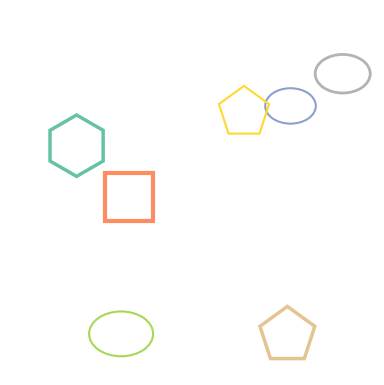[{"shape": "hexagon", "thickness": 2.5, "radius": 0.4, "center": [0.199, 0.622]}, {"shape": "square", "thickness": 3, "radius": 0.31, "center": [0.336, 0.488]}, {"shape": "oval", "thickness": 1.5, "radius": 0.33, "center": [0.755, 0.725]}, {"shape": "oval", "thickness": 1.5, "radius": 0.42, "center": [0.315, 0.133]}, {"shape": "pentagon", "thickness": 1.5, "radius": 0.34, "center": [0.634, 0.708]}, {"shape": "pentagon", "thickness": 2.5, "radius": 0.37, "center": [0.746, 0.129]}, {"shape": "oval", "thickness": 2, "radius": 0.36, "center": [0.89, 0.808]}]